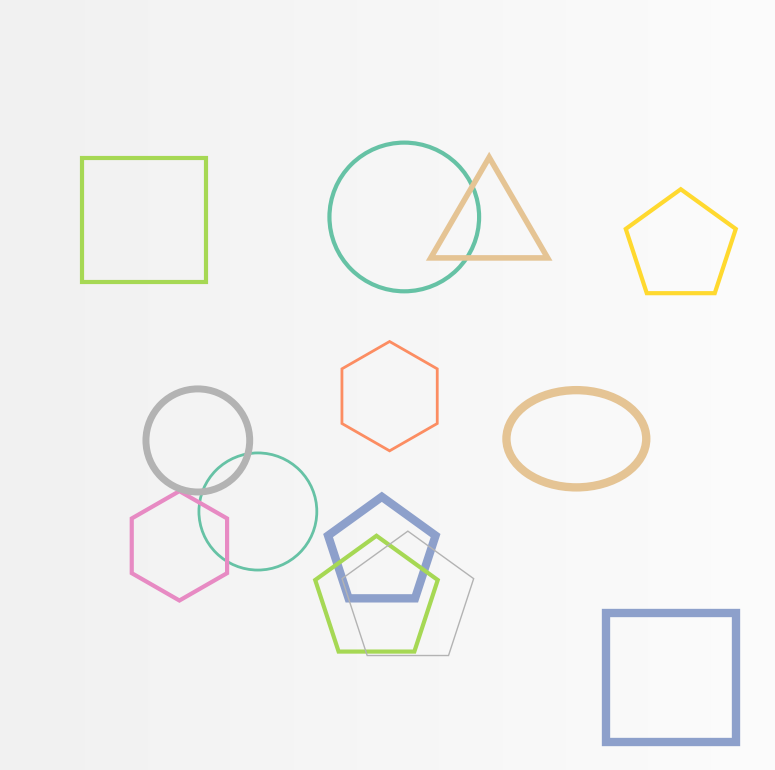[{"shape": "circle", "thickness": 1, "radius": 0.38, "center": [0.333, 0.336]}, {"shape": "circle", "thickness": 1.5, "radius": 0.48, "center": [0.522, 0.718]}, {"shape": "hexagon", "thickness": 1, "radius": 0.35, "center": [0.503, 0.485]}, {"shape": "square", "thickness": 3, "radius": 0.42, "center": [0.866, 0.12]}, {"shape": "pentagon", "thickness": 3, "radius": 0.36, "center": [0.493, 0.282]}, {"shape": "hexagon", "thickness": 1.5, "radius": 0.36, "center": [0.231, 0.291]}, {"shape": "square", "thickness": 1.5, "radius": 0.4, "center": [0.186, 0.714]}, {"shape": "pentagon", "thickness": 1.5, "radius": 0.42, "center": [0.486, 0.221]}, {"shape": "pentagon", "thickness": 1.5, "radius": 0.37, "center": [0.878, 0.68]}, {"shape": "oval", "thickness": 3, "radius": 0.45, "center": [0.744, 0.43]}, {"shape": "triangle", "thickness": 2, "radius": 0.44, "center": [0.631, 0.709]}, {"shape": "pentagon", "thickness": 0.5, "radius": 0.45, "center": [0.526, 0.221]}, {"shape": "circle", "thickness": 2.5, "radius": 0.33, "center": [0.255, 0.428]}]